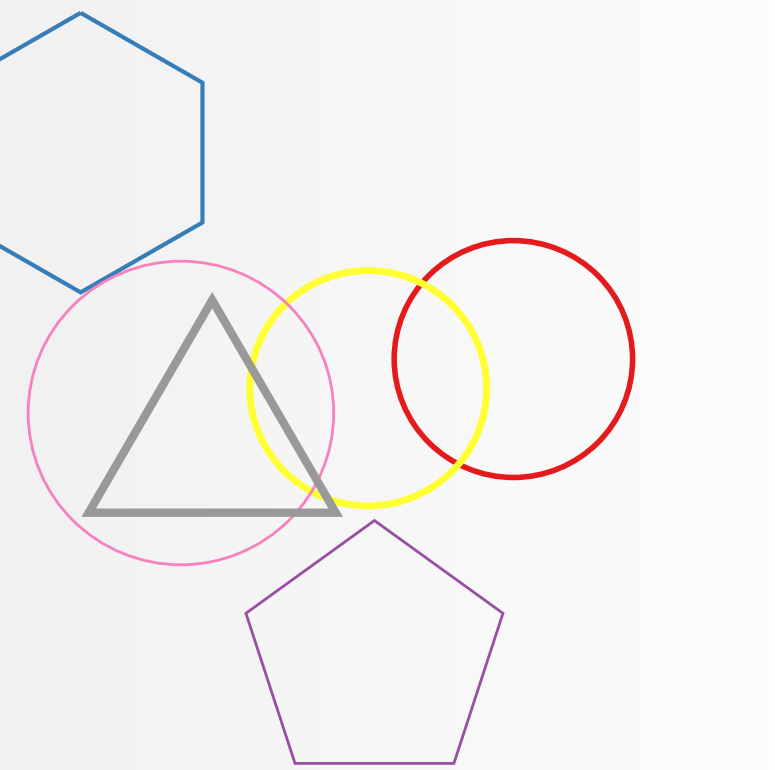[{"shape": "circle", "thickness": 2, "radius": 0.77, "center": [0.662, 0.534]}, {"shape": "hexagon", "thickness": 1.5, "radius": 0.91, "center": [0.104, 0.802]}, {"shape": "pentagon", "thickness": 1, "radius": 0.87, "center": [0.483, 0.15]}, {"shape": "circle", "thickness": 2.5, "radius": 0.76, "center": [0.475, 0.496]}, {"shape": "circle", "thickness": 1, "radius": 0.99, "center": [0.233, 0.464]}, {"shape": "triangle", "thickness": 3, "radius": 0.92, "center": [0.274, 0.426]}]